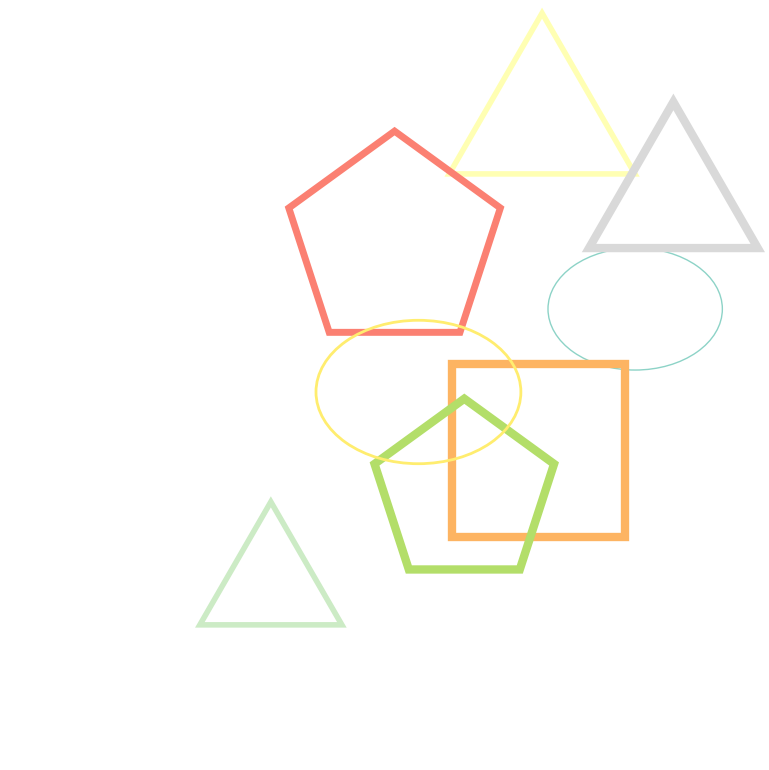[{"shape": "oval", "thickness": 0.5, "radius": 0.57, "center": [0.825, 0.599]}, {"shape": "triangle", "thickness": 2, "radius": 0.7, "center": [0.704, 0.844]}, {"shape": "pentagon", "thickness": 2.5, "radius": 0.72, "center": [0.512, 0.685]}, {"shape": "square", "thickness": 3, "radius": 0.56, "center": [0.699, 0.415]}, {"shape": "pentagon", "thickness": 3, "radius": 0.61, "center": [0.603, 0.36]}, {"shape": "triangle", "thickness": 3, "radius": 0.63, "center": [0.875, 0.741]}, {"shape": "triangle", "thickness": 2, "radius": 0.53, "center": [0.352, 0.242]}, {"shape": "oval", "thickness": 1, "radius": 0.67, "center": [0.543, 0.491]}]